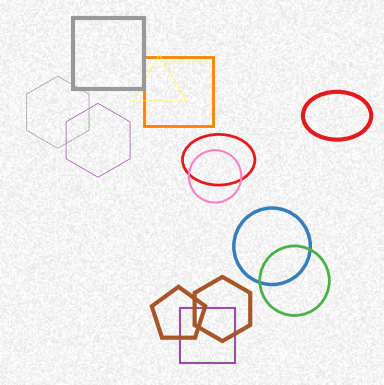[{"shape": "oval", "thickness": 2, "radius": 0.47, "center": [0.568, 0.585]}, {"shape": "oval", "thickness": 3, "radius": 0.44, "center": [0.875, 0.699]}, {"shape": "circle", "thickness": 2.5, "radius": 0.5, "center": [0.707, 0.36]}, {"shape": "circle", "thickness": 2, "radius": 0.45, "center": [0.765, 0.271]}, {"shape": "square", "thickness": 1.5, "radius": 0.36, "center": [0.54, 0.128]}, {"shape": "hexagon", "thickness": 0.5, "radius": 0.48, "center": [0.255, 0.636]}, {"shape": "square", "thickness": 2, "radius": 0.45, "center": [0.463, 0.762]}, {"shape": "triangle", "thickness": 0.5, "radius": 0.4, "center": [0.414, 0.778]}, {"shape": "hexagon", "thickness": 3, "radius": 0.42, "center": [0.578, 0.197]}, {"shape": "pentagon", "thickness": 3, "radius": 0.37, "center": [0.464, 0.182]}, {"shape": "circle", "thickness": 1.5, "radius": 0.34, "center": [0.559, 0.542]}, {"shape": "square", "thickness": 3, "radius": 0.46, "center": [0.282, 0.861]}, {"shape": "hexagon", "thickness": 0.5, "radius": 0.47, "center": [0.15, 0.709]}]